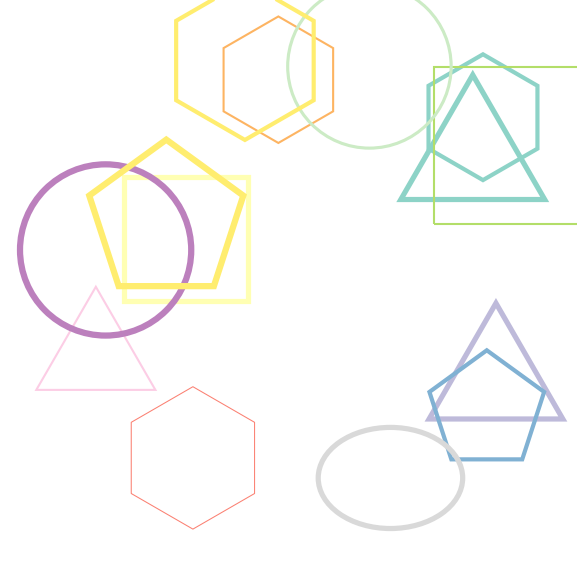[{"shape": "hexagon", "thickness": 2, "radius": 0.54, "center": [0.836, 0.796]}, {"shape": "triangle", "thickness": 2.5, "radius": 0.72, "center": [0.819, 0.726]}, {"shape": "square", "thickness": 2.5, "radius": 0.54, "center": [0.321, 0.585]}, {"shape": "triangle", "thickness": 2.5, "radius": 0.67, "center": [0.859, 0.34]}, {"shape": "hexagon", "thickness": 0.5, "radius": 0.62, "center": [0.334, 0.206]}, {"shape": "pentagon", "thickness": 2, "radius": 0.52, "center": [0.843, 0.288]}, {"shape": "hexagon", "thickness": 1, "radius": 0.55, "center": [0.482, 0.861]}, {"shape": "square", "thickness": 1, "radius": 0.68, "center": [0.887, 0.747]}, {"shape": "triangle", "thickness": 1, "radius": 0.6, "center": [0.166, 0.384]}, {"shape": "oval", "thickness": 2.5, "radius": 0.63, "center": [0.676, 0.171]}, {"shape": "circle", "thickness": 3, "radius": 0.74, "center": [0.183, 0.566]}, {"shape": "circle", "thickness": 1.5, "radius": 0.71, "center": [0.64, 0.884]}, {"shape": "pentagon", "thickness": 3, "radius": 0.7, "center": [0.288, 0.617]}, {"shape": "hexagon", "thickness": 2, "radius": 0.69, "center": [0.424, 0.894]}]